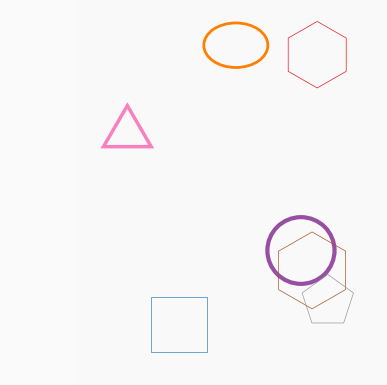[{"shape": "hexagon", "thickness": 0.5, "radius": 0.43, "center": [0.819, 0.858]}, {"shape": "square", "thickness": 0.5, "radius": 0.36, "center": [0.462, 0.157]}, {"shape": "circle", "thickness": 3, "radius": 0.43, "center": [0.777, 0.349]}, {"shape": "oval", "thickness": 2, "radius": 0.41, "center": [0.609, 0.883]}, {"shape": "hexagon", "thickness": 0.5, "radius": 0.5, "center": [0.805, 0.298]}, {"shape": "triangle", "thickness": 2.5, "radius": 0.36, "center": [0.329, 0.655]}, {"shape": "pentagon", "thickness": 0.5, "radius": 0.35, "center": [0.846, 0.218]}]